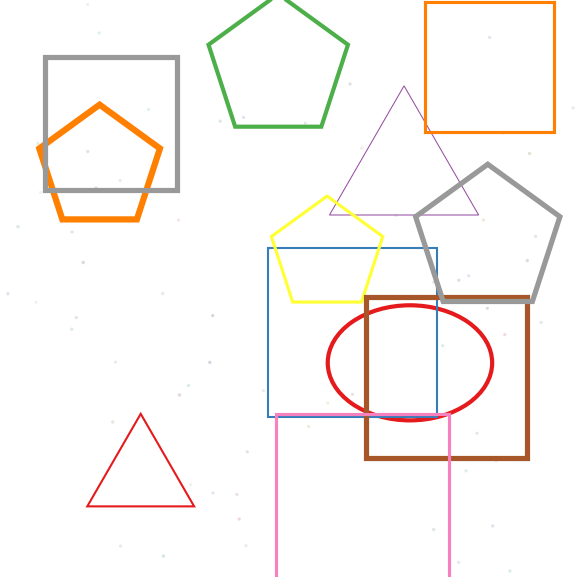[{"shape": "oval", "thickness": 2, "radius": 0.71, "center": [0.71, 0.371]}, {"shape": "triangle", "thickness": 1, "radius": 0.53, "center": [0.244, 0.176]}, {"shape": "square", "thickness": 1, "radius": 0.73, "center": [0.611, 0.423]}, {"shape": "pentagon", "thickness": 2, "radius": 0.63, "center": [0.482, 0.882]}, {"shape": "triangle", "thickness": 0.5, "radius": 0.75, "center": [0.7, 0.701]}, {"shape": "pentagon", "thickness": 3, "radius": 0.55, "center": [0.172, 0.708]}, {"shape": "square", "thickness": 1.5, "radius": 0.56, "center": [0.848, 0.883]}, {"shape": "pentagon", "thickness": 1.5, "radius": 0.51, "center": [0.566, 0.558]}, {"shape": "square", "thickness": 2.5, "radius": 0.7, "center": [0.773, 0.345]}, {"shape": "square", "thickness": 1.5, "radius": 0.75, "center": [0.628, 0.133]}, {"shape": "pentagon", "thickness": 2.5, "radius": 0.66, "center": [0.845, 0.583]}, {"shape": "square", "thickness": 2.5, "radius": 0.57, "center": [0.192, 0.785]}]